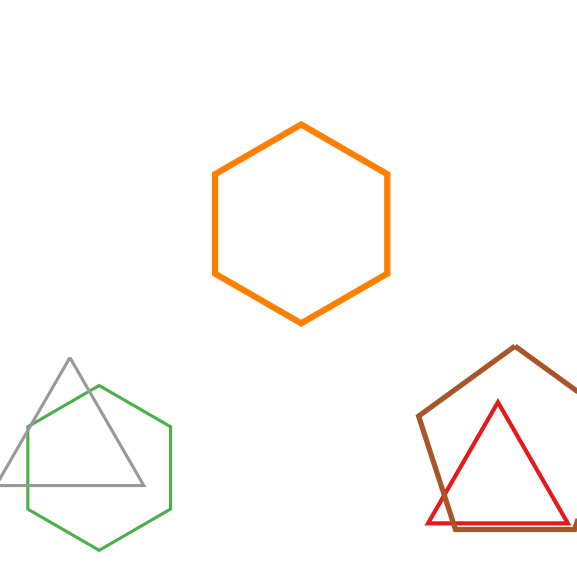[{"shape": "triangle", "thickness": 2, "radius": 0.7, "center": [0.862, 0.163]}, {"shape": "hexagon", "thickness": 1.5, "radius": 0.71, "center": [0.172, 0.189]}, {"shape": "hexagon", "thickness": 3, "radius": 0.86, "center": [0.522, 0.611]}, {"shape": "pentagon", "thickness": 2.5, "radius": 0.88, "center": [0.892, 0.224]}, {"shape": "triangle", "thickness": 1.5, "radius": 0.74, "center": [0.121, 0.232]}]